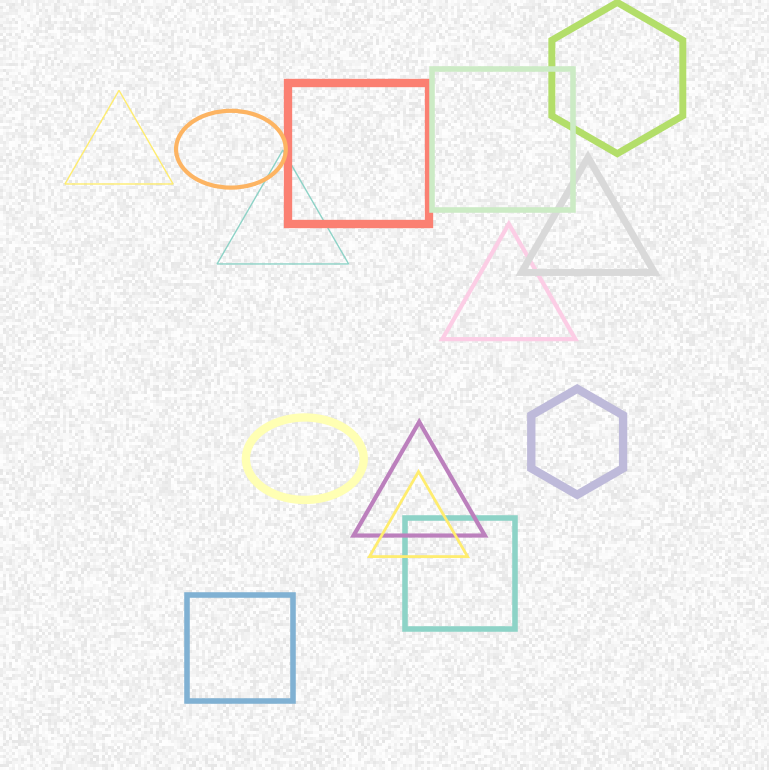[{"shape": "square", "thickness": 2, "radius": 0.36, "center": [0.597, 0.255]}, {"shape": "triangle", "thickness": 0.5, "radius": 0.49, "center": [0.367, 0.707]}, {"shape": "oval", "thickness": 3, "radius": 0.38, "center": [0.396, 0.404]}, {"shape": "hexagon", "thickness": 3, "radius": 0.34, "center": [0.75, 0.426]}, {"shape": "square", "thickness": 3, "radius": 0.46, "center": [0.466, 0.801]}, {"shape": "square", "thickness": 2, "radius": 0.34, "center": [0.312, 0.159]}, {"shape": "oval", "thickness": 1.5, "radius": 0.36, "center": [0.3, 0.806]}, {"shape": "hexagon", "thickness": 2.5, "radius": 0.49, "center": [0.802, 0.899]}, {"shape": "triangle", "thickness": 1.5, "radius": 0.5, "center": [0.661, 0.609]}, {"shape": "triangle", "thickness": 2.5, "radius": 0.5, "center": [0.764, 0.696]}, {"shape": "triangle", "thickness": 1.5, "radius": 0.49, "center": [0.544, 0.354]}, {"shape": "square", "thickness": 2, "radius": 0.46, "center": [0.653, 0.819]}, {"shape": "triangle", "thickness": 1, "radius": 0.37, "center": [0.544, 0.314]}, {"shape": "triangle", "thickness": 0.5, "radius": 0.41, "center": [0.155, 0.802]}]